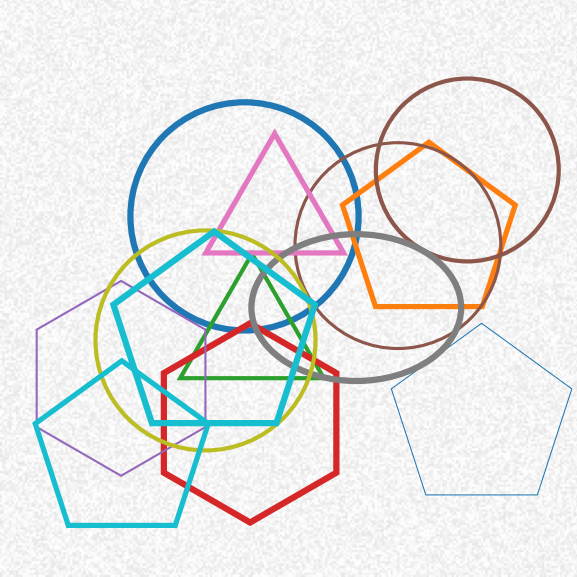[{"shape": "pentagon", "thickness": 0.5, "radius": 0.82, "center": [0.834, 0.275]}, {"shape": "circle", "thickness": 3, "radius": 0.99, "center": [0.423, 0.624]}, {"shape": "pentagon", "thickness": 2.5, "radius": 0.79, "center": [0.743, 0.596]}, {"shape": "triangle", "thickness": 2, "radius": 0.72, "center": [0.436, 0.416]}, {"shape": "hexagon", "thickness": 3, "radius": 0.86, "center": [0.433, 0.267]}, {"shape": "hexagon", "thickness": 1, "radius": 0.84, "center": [0.21, 0.344]}, {"shape": "circle", "thickness": 2, "radius": 0.79, "center": [0.809, 0.705]}, {"shape": "circle", "thickness": 1.5, "radius": 0.89, "center": [0.689, 0.574]}, {"shape": "triangle", "thickness": 2.5, "radius": 0.69, "center": [0.476, 0.63]}, {"shape": "oval", "thickness": 3, "radius": 0.91, "center": [0.617, 0.467]}, {"shape": "circle", "thickness": 2, "radius": 0.95, "center": [0.356, 0.41]}, {"shape": "pentagon", "thickness": 3, "radius": 0.92, "center": [0.371, 0.415]}, {"shape": "pentagon", "thickness": 2.5, "radius": 0.79, "center": [0.211, 0.217]}]